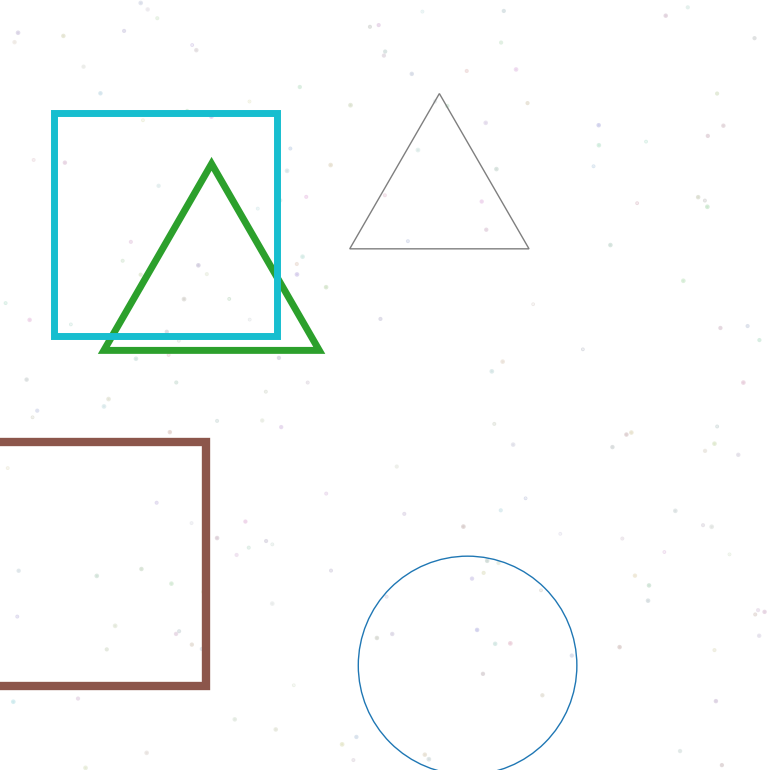[{"shape": "circle", "thickness": 0.5, "radius": 0.71, "center": [0.607, 0.136]}, {"shape": "triangle", "thickness": 2.5, "radius": 0.81, "center": [0.275, 0.626]}, {"shape": "square", "thickness": 3, "radius": 0.79, "center": [0.109, 0.267]}, {"shape": "triangle", "thickness": 0.5, "radius": 0.67, "center": [0.571, 0.744]}, {"shape": "square", "thickness": 2.5, "radius": 0.72, "center": [0.215, 0.708]}]